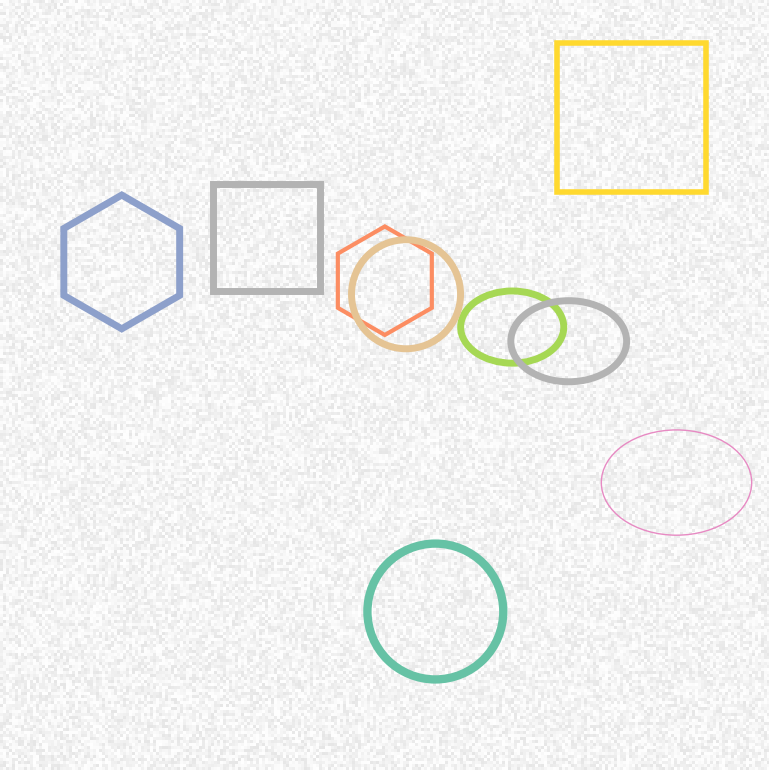[{"shape": "circle", "thickness": 3, "radius": 0.44, "center": [0.565, 0.206]}, {"shape": "hexagon", "thickness": 1.5, "radius": 0.35, "center": [0.5, 0.635]}, {"shape": "hexagon", "thickness": 2.5, "radius": 0.43, "center": [0.158, 0.66]}, {"shape": "oval", "thickness": 0.5, "radius": 0.49, "center": [0.879, 0.373]}, {"shape": "oval", "thickness": 2.5, "radius": 0.33, "center": [0.665, 0.575]}, {"shape": "square", "thickness": 2, "radius": 0.48, "center": [0.82, 0.848]}, {"shape": "circle", "thickness": 2.5, "radius": 0.35, "center": [0.527, 0.618]}, {"shape": "oval", "thickness": 2.5, "radius": 0.38, "center": [0.739, 0.557]}, {"shape": "square", "thickness": 2.5, "radius": 0.35, "center": [0.346, 0.692]}]